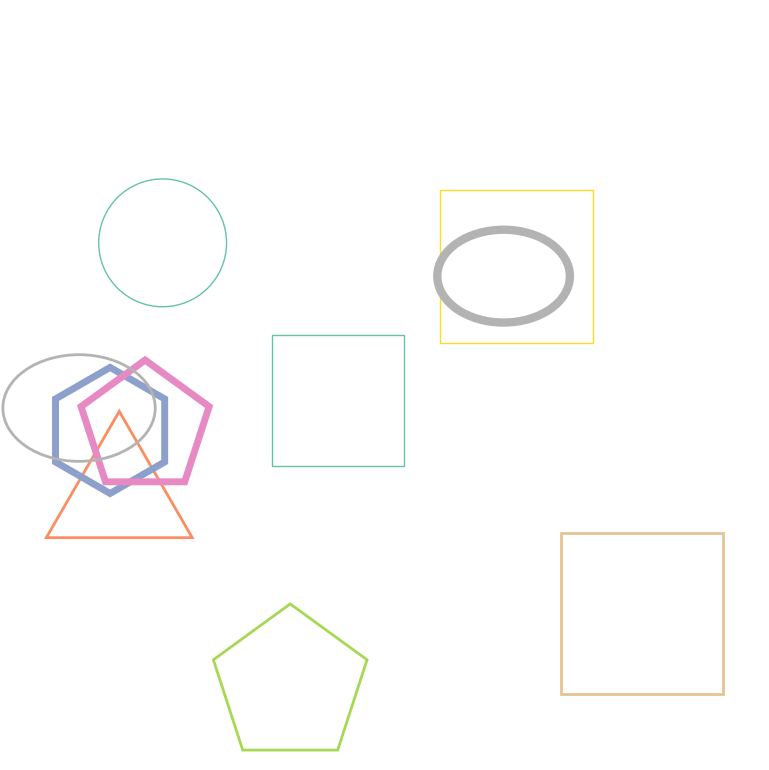[{"shape": "square", "thickness": 0.5, "radius": 0.43, "center": [0.439, 0.479]}, {"shape": "circle", "thickness": 0.5, "radius": 0.42, "center": [0.211, 0.685]}, {"shape": "triangle", "thickness": 1, "radius": 0.55, "center": [0.155, 0.356]}, {"shape": "hexagon", "thickness": 2.5, "radius": 0.41, "center": [0.143, 0.441]}, {"shape": "pentagon", "thickness": 2.5, "radius": 0.44, "center": [0.188, 0.445]}, {"shape": "pentagon", "thickness": 1, "radius": 0.52, "center": [0.377, 0.111]}, {"shape": "square", "thickness": 0.5, "radius": 0.5, "center": [0.67, 0.654]}, {"shape": "square", "thickness": 1, "radius": 0.52, "center": [0.834, 0.203]}, {"shape": "oval", "thickness": 1, "radius": 0.49, "center": [0.103, 0.47]}, {"shape": "oval", "thickness": 3, "radius": 0.43, "center": [0.654, 0.641]}]